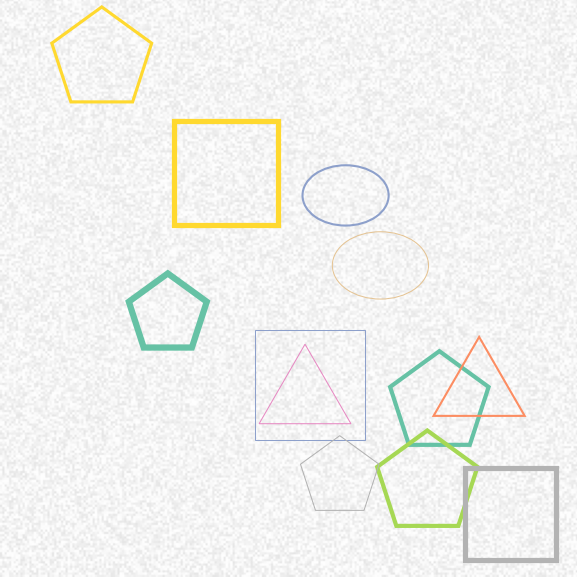[{"shape": "pentagon", "thickness": 3, "radius": 0.35, "center": [0.291, 0.455]}, {"shape": "pentagon", "thickness": 2, "radius": 0.45, "center": [0.761, 0.301]}, {"shape": "triangle", "thickness": 1, "radius": 0.46, "center": [0.83, 0.325]}, {"shape": "square", "thickness": 0.5, "radius": 0.48, "center": [0.537, 0.333]}, {"shape": "oval", "thickness": 1, "radius": 0.37, "center": [0.598, 0.661]}, {"shape": "triangle", "thickness": 0.5, "radius": 0.46, "center": [0.528, 0.311]}, {"shape": "pentagon", "thickness": 2, "radius": 0.46, "center": [0.74, 0.162]}, {"shape": "square", "thickness": 2.5, "radius": 0.45, "center": [0.391, 0.7]}, {"shape": "pentagon", "thickness": 1.5, "radius": 0.45, "center": [0.176, 0.896]}, {"shape": "oval", "thickness": 0.5, "radius": 0.42, "center": [0.659, 0.54]}, {"shape": "pentagon", "thickness": 0.5, "radius": 0.36, "center": [0.588, 0.173]}, {"shape": "square", "thickness": 2.5, "radius": 0.4, "center": [0.884, 0.109]}]